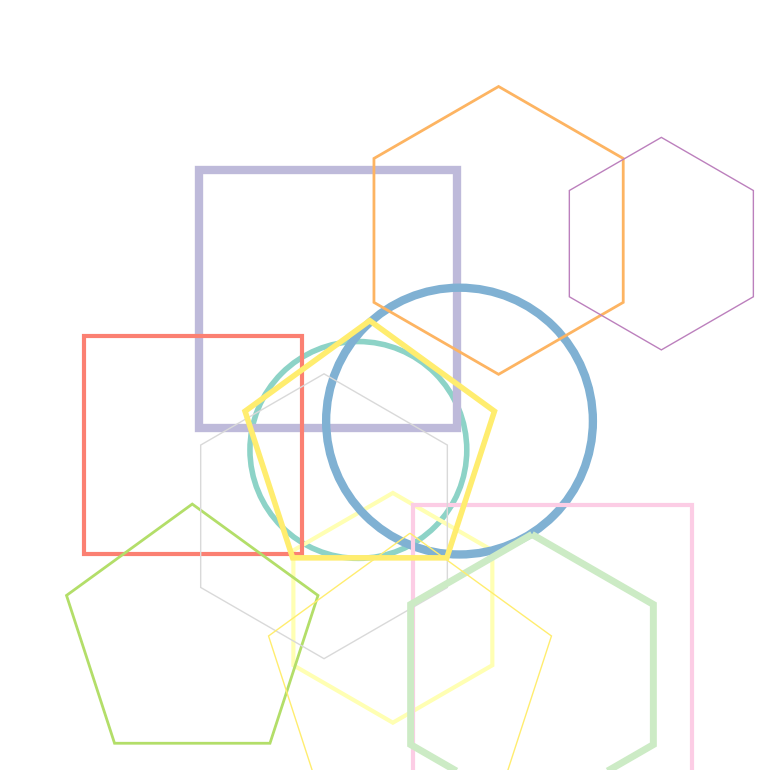[{"shape": "circle", "thickness": 2, "radius": 0.7, "center": [0.465, 0.416]}, {"shape": "hexagon", "thickness": 1.5, "radius": 0.75, "center": [0.51, 0.211]}, {"shape": "square", "thickness": 3, "radius": 0.84, "center": [0.426, 0.612]}, {"shape": "square", "thickness": 1.5, "radius": 0.71, "center": [0.251, 0.422]}, {"shape": "circle", "thickness": 3, "radius": 0.87, "center": [0.597, 0.453]}, {"shape": "hexagon", "thickness": 1, "radius": 0.93, "center": [0.648, 0.701]}, {"shape": "pentagon", "thickness": 1, "radius": 0.86, "center": [0.25, 0.174]}, {"shape": "square", "thickness": 1.5, "radius": 0.91, "center": [0.718, 0.164]}, {"shape": "hexagon", "thickness": 0.5, "radius": 0.92, "center": [0.421, 0.33]}, {"shape": "hexagon", "thickness": 0.5, "radius": 0.69, "center": [0.859, 0.684]}, {"shape": "hexagon", "thickness": 2.5, "radius": 0.91, "center": [0.691, 0.124]}, {"shape": "pentagon", "thickness": 0.5, "radius": 0.97, "center": [0.532, 0.114]}, {"shape": "pentagon", "thickness": 2, "radius": 0.85, "center": [0.48, 0.413]}]